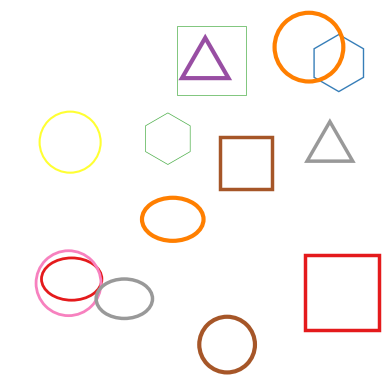[{"shape": "oval", "thickness": 2, "radius": 0.39, "center": [0.186, 0.275]}, {"shape": "square", "thickness": 2.5, "radius": 0.48, "center": [0.888, 0.24]}, {"shape": "hexagon", "thickness": 1, "radius": 0.37, "center": [0.88, 0.836]}, {"shape": "square", "thickness": 0.5, "radius": 0.45, "center": [0.548, 0.842]}, {"shape": "hexagon", "thickness": 0.5, "radius": 0.33, "center": [0.436, 0.64]}, {"shape": "triangle", "thickness": 3, "radius": 0.35, "center": [0.533, 0.832]}, {"shape": "oval", "thickness": 3, "radius": 0.4, "center": [0.449, 0.43]}, {"shape": "circle", "thickness": 3, "radius": 0.45, "center": [0.802, 0.878]}, {"shape": "circle", "thickness": 1.5, "radius": 0.4, "center": [0.182, 0.631]}, {"shape": "square", "thickness": 2.5, "radius": 0.34, "center": [0.639, 0.577]}, {"shape": "circle", "thickness": 3, "radius": 0.36, "center": [0.59, 0.105]}, {"shape": "circle", "thickness": 2, "radius": 0.42, "center": [0.178, 0.264]}, {"shape": "oval", "thickness": 2.5, "radius": 0.37, "center": [0.323, 0.224]}, {"shape": "triangle", "thickness": 2.5, "radius": 0.34, "center": [0.857, 0.616]}]